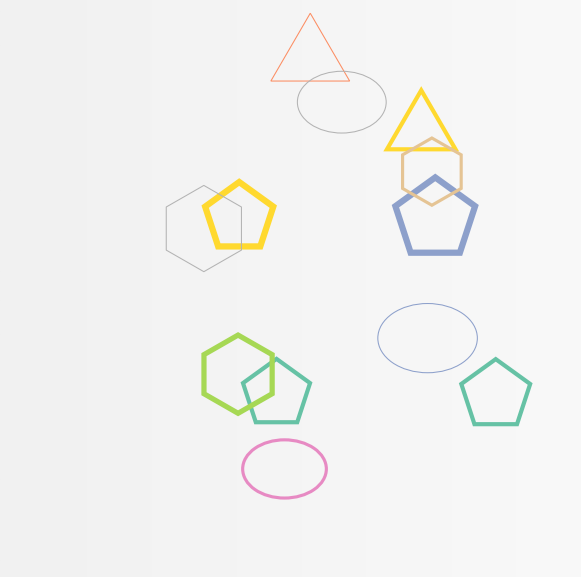[{"shape": "pentagon", "thickness": 2, "radius": 0.3, "center": [0.476, 0.317]}, {"shape": "pentagon", "thickness": 2, "radius": 0.31, "center": [0.853, 0.315]}, {"shape": "triangle", "thickness": 0.5, "radius": 0.39, "center": [0.534, 0.898]}, {"shape": "oval", "thickness": 0.5, "radius": 0.43, "center": [0.736, 0.414]}, {"shape": "pentagon", "thickness": 3, "radius": 0.36, "center": [0.749, 0.62]}, {"shape": "oval", "thickness": 1.5, "radius": 0.36, "center": [0.489, 0.187]}, {"shape": "hexagon", "thickness": 2.5, "radius": 0.34, "center": [0.41, 0.351]}, {"shape": "pentagon", "thickness": 3, "radius": 0.31, "center": [0.412, 0.622]}, {"shape": "triangle", "thickness": 2, "radius": 0.34, "center": [0.725, 0.775]}, {"shape": "hexagon", "thickness": 1.5, "radius": 0.29, "center": [0.743, 0.702]}, {"shape": "hexagon", "thickness": 0.5, "radius": 0.37, "center": [0.351, 0.603]}, {"shape": "oval", "thickness": 0.5, "radius": 0.38, "center": [0.588, 0.822]}]